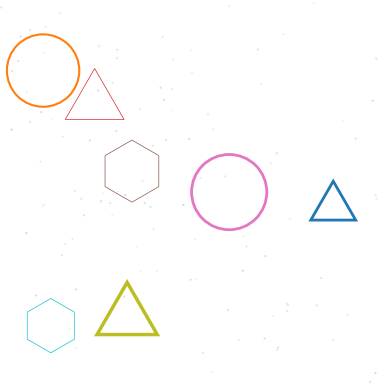[{"shape": "triangle", "thickness": 2, "radius": 0.34, "center": [0.866, 0.462]}, {"shape": "circle", "thickness": 1.5, "radius": 0.47, "center": [0.112, 0.817]}, {"shape": "triangle", "thickness": 0.5, "radius": 0.44, "center": [0.246, 0.734]}, {"shape": "hexagon", "thickness": 0.5, "radius": 0.4, "center": [0.343, 0.556]}, {"shape": "circle", "thickness": 2, "radius": 0.49, "center": [0.595, 0.501]}, {"shape": "triangle", "thickness": 2.5, "radius": 0.45, "center": [0.33, 0.176]}, {"shape": "hexagon", "thickness": 0.5, "radius": 0.35, "center": [0.132, 0.154]}]